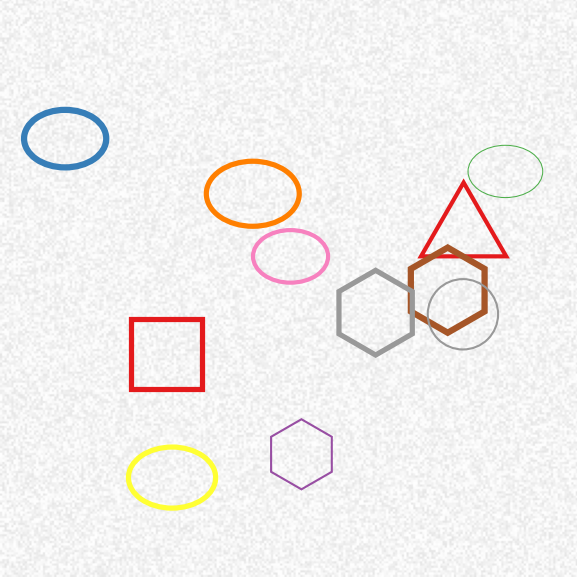[{"shape": "triangle", "thickness": 2, "radius": 0.43, "center": [0.803, 0.598]}, {"shape": "square", "thickness": 2.5, "radius": 0.31, "center": [0.289, 0.386]}, {"shape": "oval", "thickness": 3, "radius": 0.36, "center": [0.113, 0.759]}, {"shape": "oval", "thickness": 0.5, "radius": 0.32, "center": [0.875, 0.702]}, {"shape": "hexagon", "thickness": 1, "radius": 0.3, "center": [0.522, 0.212]}, {"shape": "oval", "thickness": 2.5, "radius": 0.4, "center": [0.438, 0.664]}, {"shape": "oval", "thickness": 2.5, "radius": 0.38, "center": [0.298, 0.172]}, {"shape": "hexagon", "thickness": 3, "radius": 0.37, "center": [0.775, 0.497]}, {"shape": "oval", "thickness": 2, "radius": 0.33, "center": [0.503, 0.555]}, {"shape": "circle", "thickness": 1, "radius": 0.3, "center": [0.802, 0.455]}, {"shape": "hexagon", "thickness": 2.5, "radius": 0.37, "center": [0.65, 0.458]}]